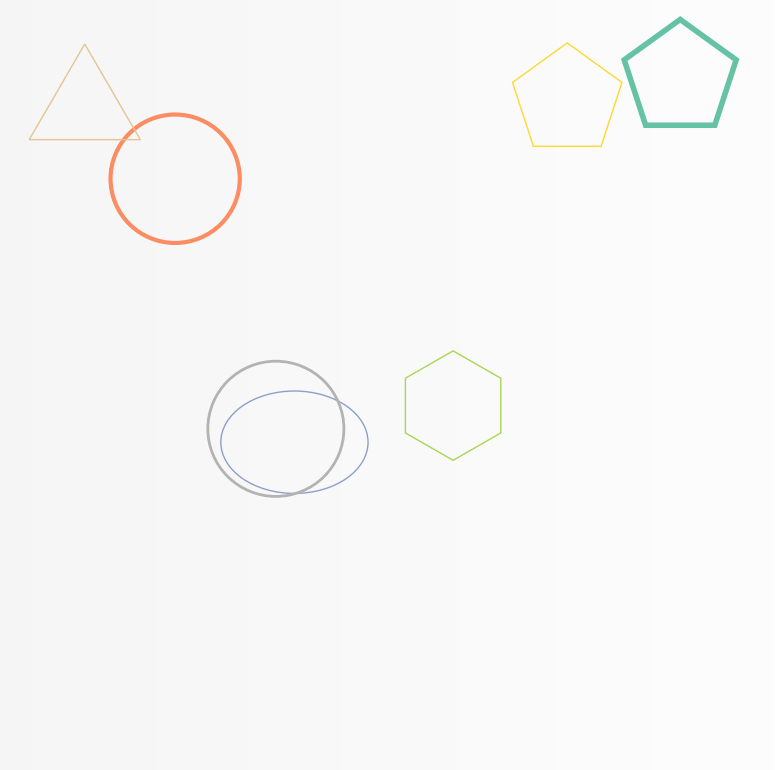[{"shape": "pentagon", "thickness": 2, "radius": 0.38, "center": [0.878, 0.899]}, {"shape": "circle", "thickness": 1.5, "radius": 0.42, "center": [0.226, 0.768]}, {"shape": "oval", "thickness": 0.5, "radius": 0.47, "center": [0.38, 0.426]}, {"shape": "hexagon", "thickness": 0.5, "radius": 0.36, "center": [0.585, 0.473]}, {"shape": "pentagon", "thickness": 0.5, "radius": 0.37, "center": [0.732, 0.87]}, {"shape": "triangle", "thickness": 0.5, "radius": 0.41, "center": [0.109, 0.86]}, {"shape": "circle", "thickness": 1, "radius": 0.44, "center": [0.356, 0.443]}]